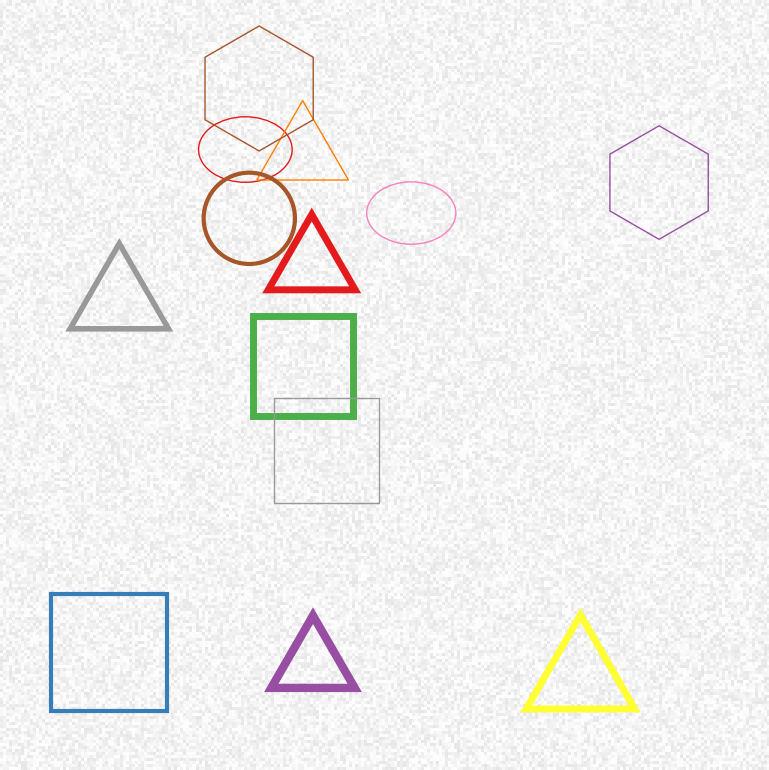[{"shape": "oval", "thickness": 0.5, "radius": 0.3, "center": [0.319, 0.806]}, {"shape": "triangle", "thickness": 2.5, "radius": 0.33, "center": [0.405, 0.656]}, {"shape": "square", "thickness": 1.5, "radius": 0.38, "center": [0.142, 0.153]}, {"shape": "square", "thickness": 2.5, "radius": 0.32, "center": [0.394, 0.525]}, {"shape": "hexagon", "thickness": 0.5, "radius": 0.37, "center": [0.856, 0.763]}, {"shape": "triangle", "thickness": 3, "radius": 0.31, "center": [0.406, 0.138]}, {"shape": "triangle", "thickness": 0.5, "radius": 0.34, "center": [0.393, 0.801]}, {"shape": "triangle", "thickness": 2.5, "radius": 0.41, "center": [0.754, 0.12]}, {"shape": "circle", "thickness": 1.5, "radius": 0.3, "center": [0.324, 0.716]}, {"shape": "hexagon", "thickness": 0.5, "radius": 0.41, "center": [0.337, 0.885]}, {"shape": "oval", "thickness": 0.5, "radius": 0.29, "center": [0.534, 0.723]}, {"shape": "square", "thickness": 0.5, "radius": 0.34, "center": [0.424, 0.415]}, {"shape": "triangle", "thickness": 2, "radius": 0.37, "center": [0.155, 0.61]}]